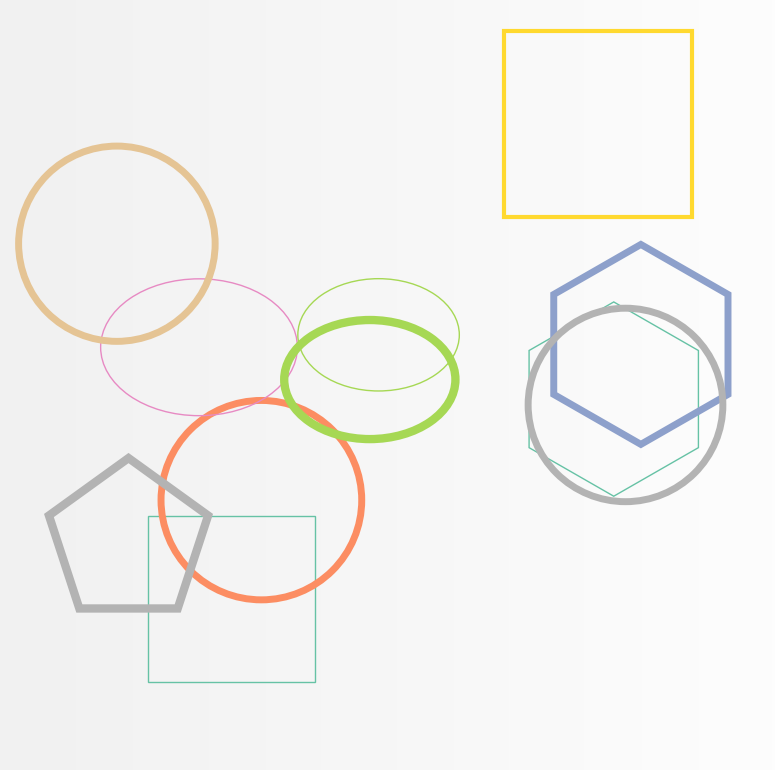[{"shape": "hexagon", "thickness": 0.5, "radius": 0.63, "center": [0.792, 0.482]}, {"shape": "square", "thickness": 0.5, "radius": 0.54, "center": [0.298, 0.222]}, {"shape": "circle", "thickness": 2.5, "radius": 0.65, "center": [0.337, 0.35]}, {"shape": "hexagon", "thickness": 2.5, "radius": 0.65, "center": [0.827, 0.553]}, {"shape": "oval", "thickness": 0.5, "radius": 0.63, "center": [0.257, 0.549]}, {"shape": "oval", "thickness": 3, "radius": 0.55, "center": [0.477, 0.507]}, {"shape": "oval", "thickness": 0.5, "radius": 0.52, "center": [0.488, 0.565]}, {"shape": "square", "thickness": 1.5, "radius": 0.61, "center": [0.772, 0.839]}, {"shape": "circle", "thickness": 2.5, "radius": 0.63, "center": [0.151, 0.683]}, {"shape": "pentagon", "thickness": 3, "radius": 0.54, "center": [0.166, 0.297]}, {"shape": "circle", "thickness": 2.5, "radius": 0.63, "center": [0.807, 0.474]}]